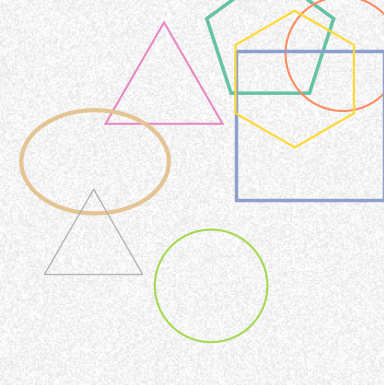[{"shape": "pentagon", "thickness": 2.5, "radius": 0.87, "center": [0.702, 0.898]}, {"shape": "circle", "thickness": 1.5, "radius": 0.74, "center": [0.89, 0.86]}, {"shape": "square", "thickness": 2.5, "radius": 0.96, "center": [0.805, 0.674]}, {"shape": "triangle", "thickness": 1.5, "radius": 0.88, "center": [0.426, 0.766]}, {"shape": "circle", "thickness": 1.5, "radius": 0.73, "center": [0.548, 0.258]}, {"shape": "hexagon", "thickness": 1.5, "radius": 0.89, "center": [0.766, 0.795]}, {"shape": "oval", "thickness": 3, "radius": 0.96, "center": [0.247, 0.58]}, {"shape": "triangle", "thickness": 1, "radius": 0.74, "center": [0.243, 0.361]}]